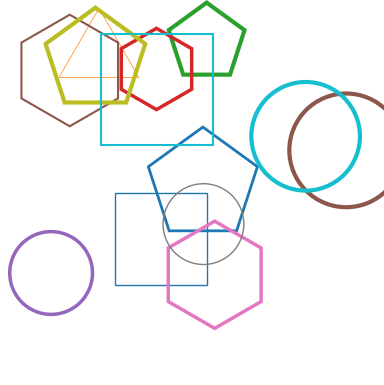[{"shape": "pentagon", "thickness": 2, "radius": 0.74, "center": [0.527, 0.521]}, {"shape": "square", "thickness": 1, "radius": 0.6, "center": [0.418, 0.38]}, {"shape": "triangle", "thickness": 0.5, "radius": 0.6, "center": [0.257, 0.859]}, {"shape": "pentagon", "thickness": 3, "radius": 0.52, "center": [0.537, 0.89]}, {"shape": "hexagon", "thickness": 2.5, "radius": 0.53, "center": [0.406, 0.821]}, {"shape": "circle", "thickness": 2.5, "radius": 0.54, "center": [0.133, 0.291]}, {"shape": "hexagon", "thickness": 1.5, "radius": 0.72, "center": [0.181, 0.817]}, {"shape": "circle", "thickness": 3, "radius": 0.74, "center": [0.899, 0.609]}, {"shape": "hexagon", "thickness": 2.5, "radius": 0.7, "center": [0.558, 0.286]}, {"shape": "circle", "thickness": 1, "radius": 0.52, "center": [0.528, 0.418]}, {"shape": "pentagon", "thickness": 3, "radius": 0.68, "center": [0.248, 0.844]}, {"shape": "square", "thickness": 1.5, "radius": 0.73, "center": [0.408, 0.767]}, {"shape": "circle", "thickness": 3, "radius": 0.71, "center": [0.794, 0.646]}]